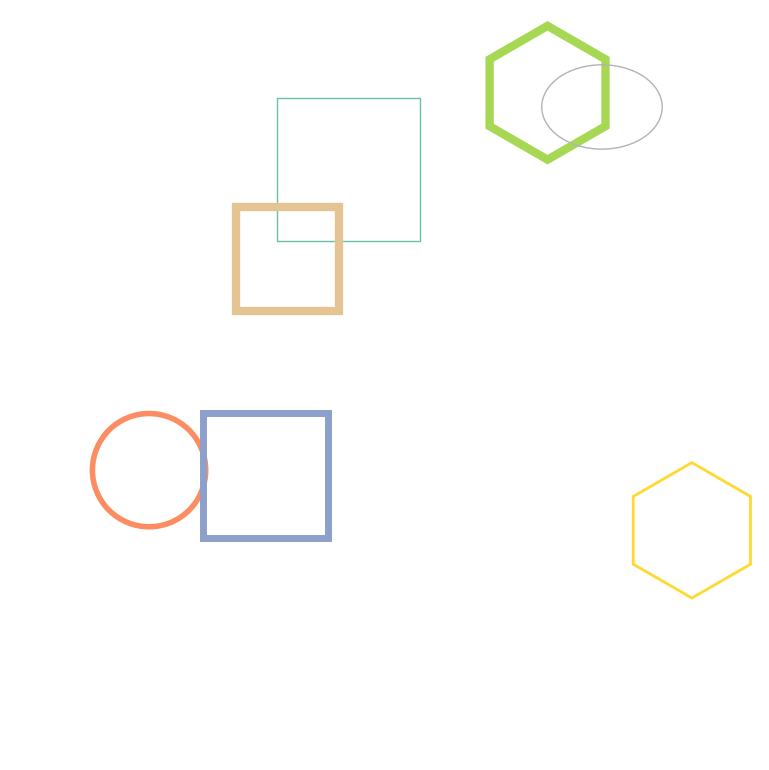[{"shape": "square", "thickness": 0.5, "radius": 0.46, "center": [0.452, 0.78]}, {"shape": "circle", "thickness": 2, "radius": 0.37, "center": [0.194, 0.389]}, {"shape": "square", "thickness": 2.5, "radius": 0.41, "center": [0.345, 0.383]}, {"shape": "hexagon", "thickness": 3, "radius": 0.43, "center": [0.711, 0.88]}, {"shape": "hexagon", "thickness": 1, "radius": 0.44, "center": [0.899, 0.311]}, {"shape": "square", "thickness": 3, "radius": 0.34, "center": [0.373, 0.664]}, {"shape": "oval", "thickness": 0.5, "radius": 0.39, "center": [0.782, 0.861]}]